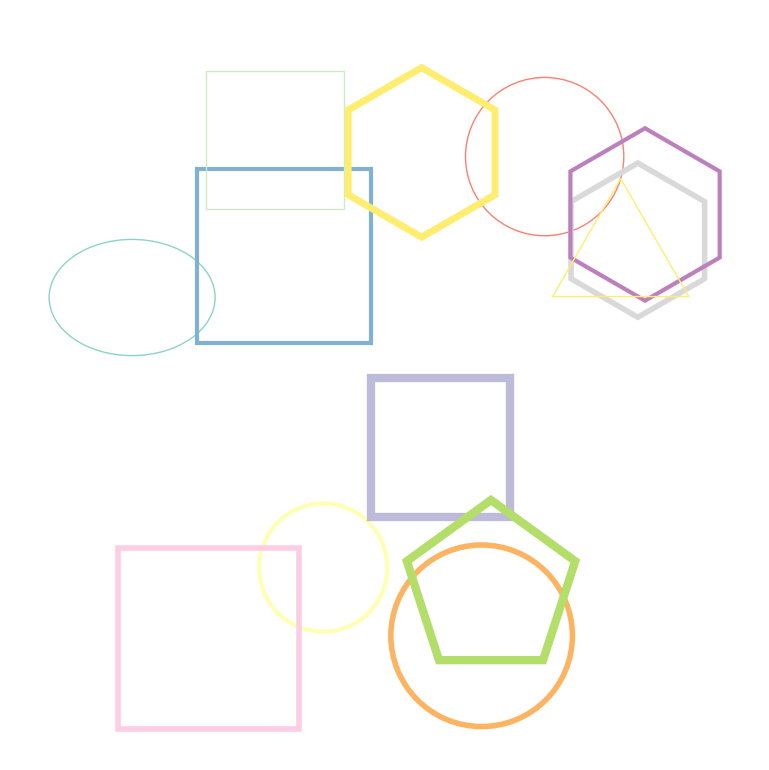[{"shape": "oval", "thickness": 0.5, "radius": 0.54, "center": [0.172, 0.614]}, {"shape": "circle", "thickness": 1.5, "radius": 0.42, "center": [0.42, 0.263]}, {"shape": "square", "thickness": 3, "radius": 0.45, "center": [0.572, 0.418]}, {"shape": "circle", "thickness": 0.5, "radius": 0.51, "center": [0.707, 0.797]}, {"shape": "square", "thickness": 1.5, "radius": 0.56, "center": [0.369, 0.667]}, {"shape": "circle", "thickness": 2, "radius": 0.59, "center": [0.625, 0.174]}, {"shape": "pentagon", "thickness": 3, "radius": 0.57, "center": [0.638, 0.236]}, {"shape": "square", "thickness": 2, "radius": 0.59, "center": [0.271, 0.17]}, {"shape": "hexagon", "thickness": 2, "radius": 0.5, "center": [0.828, 0.688]}, {"shape": "hexagon", "thickness": 1.5, "radius": 0.56, "center": [0.838, 0.721]}, {"shape": "square", "thickness": 0.5, "radius": 0.45, "center": [0.358, 0.818]}, {"shape": "triangle", "thickness": 0.5, "radius": 0.51, "center": [0.806, 0.666]}, {"shape": "hexagon", "thickness": 2.5, "radius": 0.55, "center": [0.548, 0.802]}]